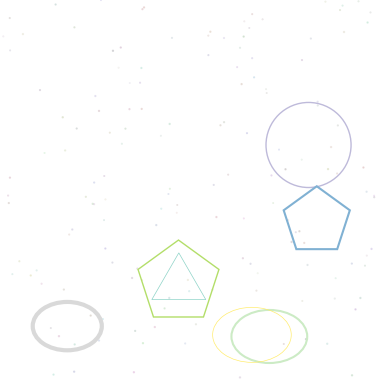[{"shape": "triangle", "thickness": 0.5, "radius": 0.4, "center": [0.464, 0.262]}, {"shape": "circle", "thickness": 1, "radius": 0.55, "center": [0.801, 0.623]}, {"shape": "pentagon", "thickness": 1.5, "radius": 0.45, "center": [0.823, 0.426]}, {"shape": "pentagon", "thickness": 1, "radius": 0.55, "center": [0.464, 0.266]}, {"shape": "oval", "thickness": 3, "radius": 0.45, "center": [0.175, 0.153]}, {"shape": "oval", "thickness": 1.5, "radius": 0.49, "center": [0.7, 0.126]}, {"shape": "oval", "thickness": 0.5, "radius": 0.51, "center": [0.654, 0.13]}]